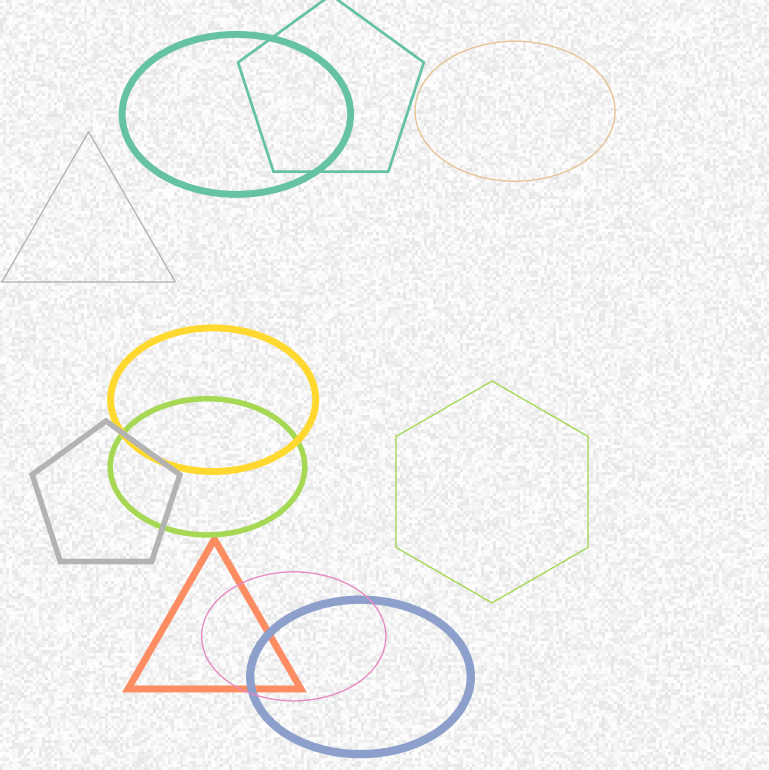[{"shape": "pentagon", "thickness": 1, "radius": 0.63, "center": [0.43, 0.88]}, {"shape": "oval", "thickness": 2.5, "radius": 0.74, "center": [0.307, 0.851]}, {"shape": "triangle", "thickness": 2.5, "radius": 0.65, "center": [0.279, 0.17]}, {"shape": "oval", "thickness": 3, "radius": 0.72, "center": [0.468, 0.121]}, {"shape": "oval", "thickness": 0.5, "radius": 0.6, "center": [0.382, 0.174]}, {"shape": "oval", "thickness": 2, "radius": 0.63, "center": [0.269, 0.394]}, {"shape": "hexagon", "thickness": 0.5, "radius": 0.72, "center": [0.639, 0.361]}, {"shape": "oval", "thickness": 2.5, "radius": 0.67, "center": [0.277, 0.481]}, {"shape": "oval", "thickness": 0.5, "radius": 0.65, "center": [0.669, 0.856]}, {"shape": "pentagon", "thickness": 2, "radius": 0.5, "center": [0.138, 0.352]}, {"shape": "triangle", "thickness": 0.5, "radius": 0.65, "center": [0.115, 0.699]}]